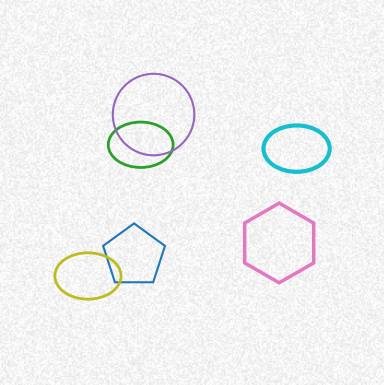[{"shape": "pentagon", "thickness": 1.5, "radius": 0.42, "center": [0.348, 0.335]}, {"shape": "oval", "thickness": 2, "radius": 0.42, "center": [0.365, 0.624]}, {"shape": "circle", "thickness": 1.5, "radius": 0.53, "center": [0.399, 0.702]}, {"shape": "hexagon", "thickness": 2.5, "radius": 0.52, "center": [0.725, 0.369]}, {"shape": "oval", "thickness": 2, "radius": 0.43, "center": [0.228, 0.283]}, {"shape": "oval", "thickness": 3, "radius": 0.43, "center": [0.77, 0.614]}]